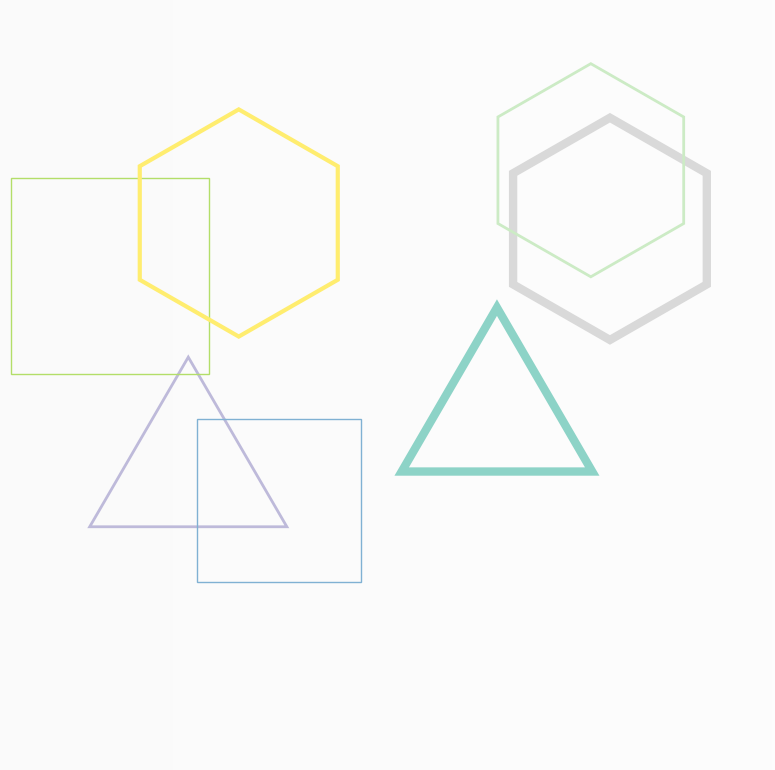[{"shape": "triangle", "thickness": 3, "radius": 0.71, "center": [0.641, 0.459]}, {"shape": "triangle", "thickness": 1, "radius": 0.73, "center": [0.243, 0.389]}, {"shape": "square", "thickness": 0.5, "radius": 0.53, "center": [0.36, 0.35]}, {"shape": "square", "thickness": 0.5, "radius": 0.64, "center": [0.142, 0.641]}, {"shape": "hexagon", "thickness": 3, "radius": 0.72, "center": [0.787, 0.703]}, {"shape": "hexagon", "thickness": 1, "radius": 0.69, "center": [0.762, 0.779]}, {"shape": "hexagon", "thickness": 1.5, "radius": 0.74, "center": [0.308, 0.71]}]